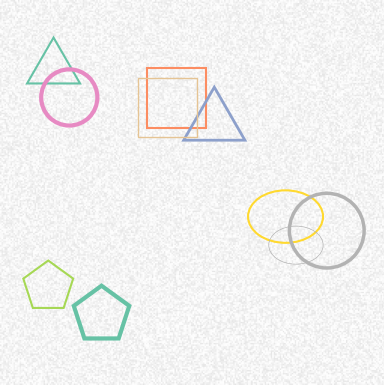[{"shape": "triangle", "thickness": 1.5, "radius": 0.4, "center": [0.139, 0.823]}, {"shape": "pentagon", "thickness": 3, "radius": 0.38, "center": [0.264, 0.182]}, {"shape": "square", "thickness": 1.5, "radius": 0.39, "center": [0.459, 0.746]}, {"shape": "triangle", "thickness": 2, "radius": 0.46, "center": [0.557, 0.682]}, {"shape": "circle", "thickness": 3, "radius": 0.36, "center": [0.18, 0.747]}, {"shape": "pentagon", "thickness": 1.5, "radius": 0.34, "center": [0.125, 0.255]}, {"shape": "oval", "thickness": 1.5, "radius": 0.49, "center": [0.742, 0.437]}, {"shape": "square", "thickness": 1, "radius": 0.38, "center": [0.434, 0.721]}, {"shape": "oval", "thickness": 0.5, "radius": 0.35, "center": [0.769, 0.363]}, {"shape": "circle", "thickness": 2.5, "radius": 0.49, "center": [0.849, 0.401]}]